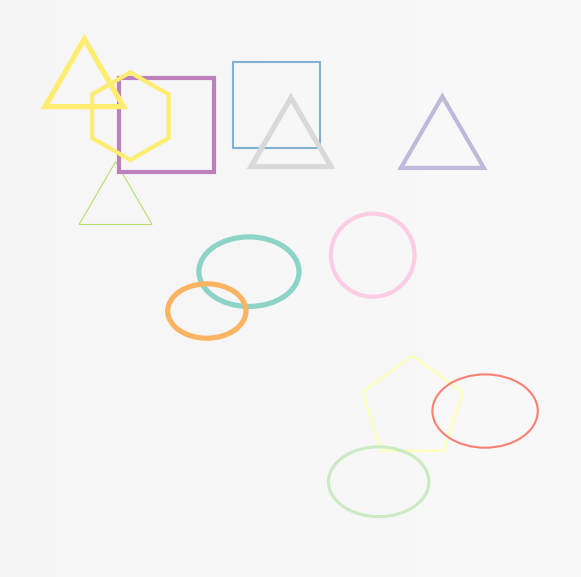[{"shape": "oval", "thickness": 2.5, "radius": 0.43, "center": [0.428, 0.529]}, {"shape": "pentagon", "thickness": 1, "radius": 0.45, "center": [0.71, 0.292]}, {"shape": "triangle", "thickness": 2, "radius": 0.41, "center": [0.761, 0.75]}, {"shape": "oval", "thickness": 1, "radius": 0.45, "center": [0.835, 0.287]}, {"shape": "square", "thickness": 1, "radius": 0.37, "center": [0.475, 0.817]}, {"shape": "oval", "thickness": 2.5, "radius": 0.34, "center": [0.356, 0.461]}, {"shape": "triangle", "thickness": 0.5, "radius": 0.36, "center": [0.199, 0.647]}, {"shape": "circle", "thickness": 2, "radius": 0.36, "center": [0.641, 0.557]}, {"shape": "triangle", "thickness": 2.5, "radius": 0.4, "center": [0.501, 0.75]}, {"shape": "square", "thickness": 2, "radius": 0.41, "center": [0.286, 0.782]}, {"shape": "oval", "thickness": 1.5, "radius": 0.43, "center": [0.652, 0.165]}, {"shape": "triangle", "thickness": 2.5, "radius": 0.39, "center": [0.145, 0.854]}, {"shape": "hexagon", "thickness": 2, "radius": 0.38, "center": [0.224, 0.798]}]